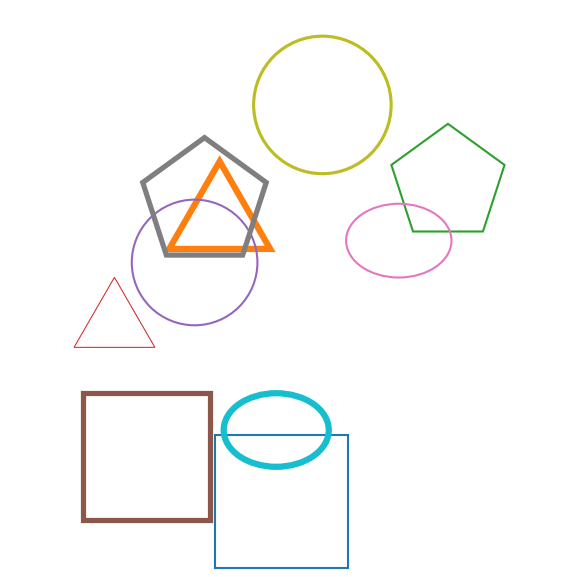[{"shape": "square", "thickness": 1, "radius": 0.58, "center": [0.487, 0.131]}, {"shape": "triangle", "thickness": 3, "radius": 0.5, "center": [0.38, 0.619]}, {"shape": "pentagon", "thickness": 1, "radius": 0.52, "center": [0.776, 0.682]}, {"shape": "triangle", "thickness": 0.5, "radius": 0.4, "center": [0.198, 0.438]}, {"shape": "circle", "thickness": 1, "radius": 0.54, "center": [0.337, 0.545]}, {"shape": "square", "thickness": 2.5, "radius": 0.55, "center": [0.253, 0.209]}, {"shape": "oval", "thickness": 1, "radius": 0.46, "center": [0.691, 0.582]}, {"shape": "pentagon", "thickness": 2.5, "radius": 0.56, "center": [0.354, 0.648]}, {"shape": "circle", "thickness": 1.5, "radius": 0.6, "center": [0.558, 0.817]}, {"shape": "oval", "thickness": 3, "radius": 0.45, "center": [0.478, 0.255]}]